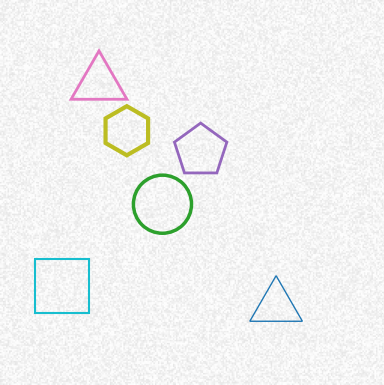[{"shape": "triangle", "thickness": 1, "radius": 0.39, "center": [0.717, 0.205]}, {"shape": "circle", "thickness": 2.5, "radius": 0.38, "center": [0.422, 0.47]}, {"shape": "pentagon", "thickness": 2, "radius": 0.36, "center": [0.521, 0.609]}, {"shape": "triangle", "thickness": 2, "radius": 0.42, "center": [0.257, 0.784]}, {"shape": "hexagon", "thickness": 3, "radius": 0.32, "center": [0.329, 0.66]}, {"shape": "square", "thickness": 1.5, "radius": 0.35, "center": [0.16, 0.257]}]